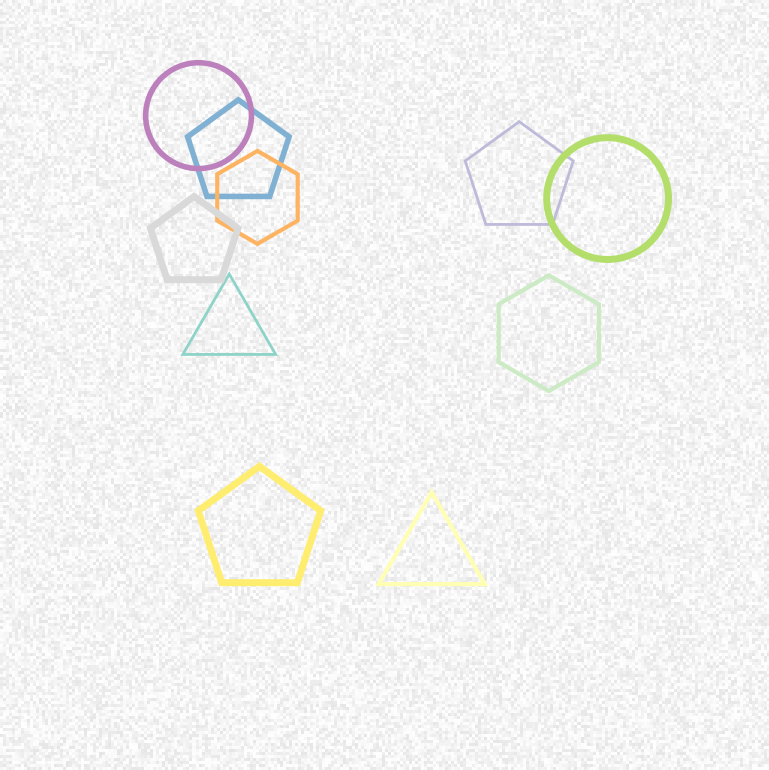[{"shape": "triangle", "thickness": 1, "radius": 0.35, "center": [0.298, 0.575]}, {"shape": "triangle", "thickness": 1.5, "radius": 0.4, "center": [0.561, 0.281]}, {"shape": "pentagon", "thickness": 1, "radius": 0.37, "center": [0.674, 0.768]}, {"shape": "pentagon", "thickness": 2, "radius": 0.35, "center": [0.31, 0.801]}, {"shape": "hexagon", "thickness": 1.5, "radius": 0.3, "center": [0.334, 0.744]}, {"shape": "circle", "thickness": 2.5, "radius": 0.4, "center": [0.789, 0.742]}, {"shape": "pentagon", "thickness": 2.5, "radius": 0.3, "center": [0.252, 0.685]}, {"shape": "circle", "thickness": 2, "radius": 0.34, "center": [0.258, 0.85]}, {"shape": "hexagon", "thickness": 1.5, "radius": 0.38, "center": [0.713, 0.567]}, {"shape": "pentagon", "thickness": 2.5, "radius": 0.42, "center": [0.337, 0.311]}]